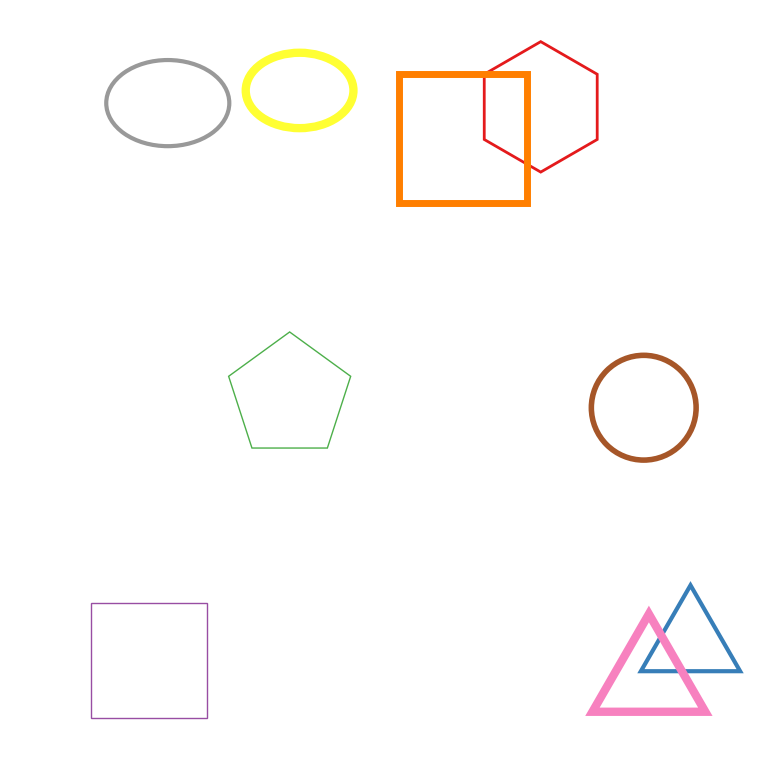[{"shape": "hexagon", "thickness": 1, "radius": 0.42, "center": [0.702, 0.861]}, {"shape": "triangle", "thickness": 1.5, "radius": 0.37, "center": [0.897, 0.166]}, {"shape": "pentagon", "thickness": 0.5, "radius": 0.42, "center": [0.376, 0.486]}, {"shape": "square", "thickness": 0.5, "radius": 0.37, "center": [0.193, 0.142]}, {"shape": "square", "thickness": 2.5, "radius": 0.42, "center": [0.601, 0.82]}, {"shape": "oval", "thickness": 3, "radius": 0.35, "center": [0.389, 0.883]}, {"shape": "circle", "thickness": 2, "radius": 0.34, "center": [0.836, 0.471]}, {"shape": "triangle", "thickness": 3, "radius": 0.42, "center": [0.843, 0.118]}, {"shape": "oval", "thickness": 1.5, "radius": 0.4, "center": [0.218, 0.866]}]